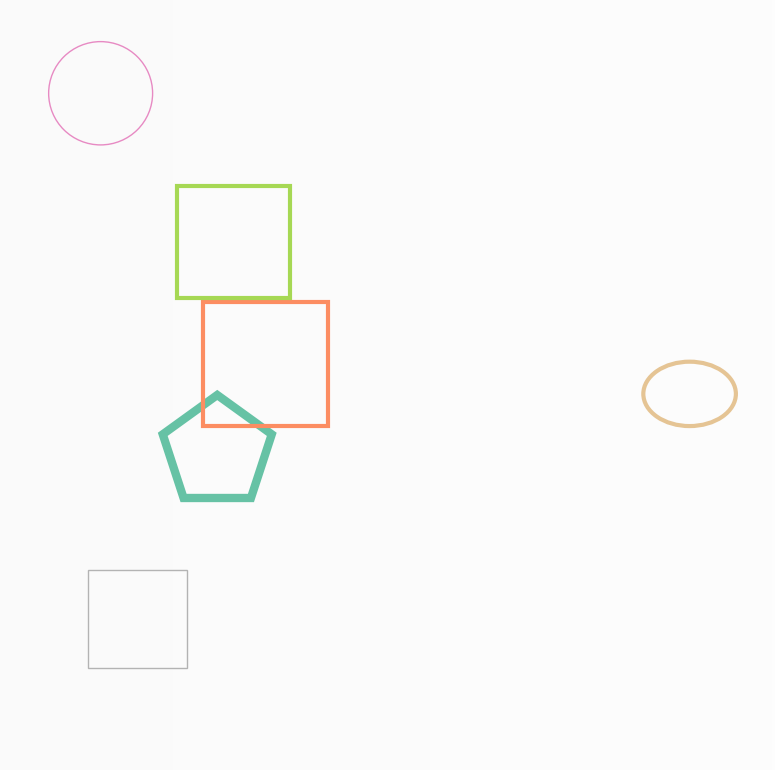[{"shape": "pentagon", "thickness": 3, "radius": 0.37, "center": [0.28, 0.413]}, {"shape": "square", "thickness": 1.5, "radius": 0.4, "center": [0.343, 0.527]}, {"shape": "circle", "thickness": 0.5, "radius": 0.34, "center": [0.13, 0.879]}, {"shape": "square", "thickness": 1.5, "radius": 0.37, "center": [0.302, 0.686]}, {"shape": "oval", "thickness": 1.5, "radius": 0.3, "center": [0.89, 0.488]}, {"shape": "square", "thickness": 0.5, "radius": 0.32, "center": [0.177, 0.196]}]